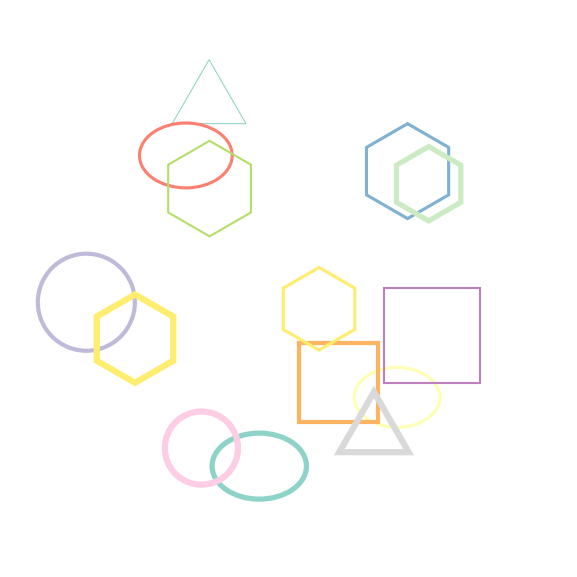[{"shape": "triangle", "thickness": 0.5, "radius": 0.37, "center": [0.362, 0.822]}, {"shape": "oval", "thickness": 2.5, "radius": 0.41, "center": [0.449, 0.192]}, {"shape": "oval", "thickness": 1.5, "radius": 0.37, "center": [0.688, 0.311]}, {"shape": "circle", "thickness": 2, "radius": 0.42, "center": [0.15, 0.476]}, {"shape": "oval", "thickness": 1.5, "radius": 0.4, "center": [0.322, 0.73]}, {"shape": "hexagon", "thickness": 1.5, "radius": 0.41, "center": [0.706, 0.703]}, {"shape": "square", "thickness": 2, "radius": 0.34, "center": [0.586, 0.337]}, {"shape": "hexagon", "thickness": 1, "radius": 0.41, "center": [0.363, 0.673]}, {"shape": "circle", "thickness": 3, "radius": 0.32, "center": [0.349, 0.223]}, {"shape": "triangle", "thickness": 3, "radius": 0.35, "center": [0.648, 0.251]}, {"shape": "square", "thickness": 1, "radius": 0.41, "center": [0.748, 0.419]}, {"shape": "hexagon", "thickness": 2.5, "radius": 0.32, "center": [0.742, 0.681]}, {"shape": "hexagon", "thickness": 3, "radius": 0.38, "center": [0.234, 0.413]}, {"shape": "hexagon", "thickness": 1.5, "radius": 0.36, "center": [0.552, 0.464]}]